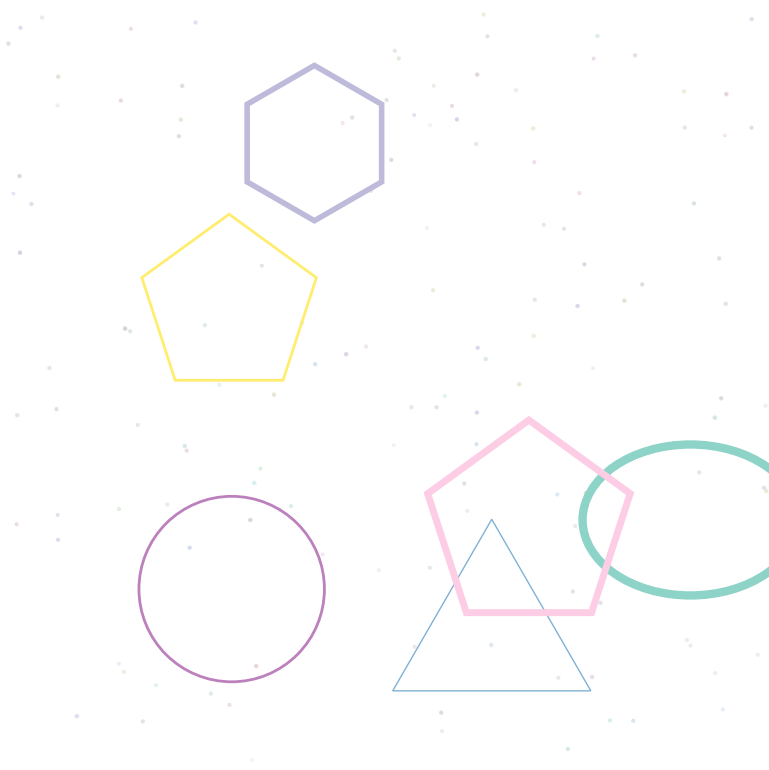[{"shape": "oval", "thickness": 3, "radius": 0.7, "center": [0.897, 0.325]}, {"shape": "hexagon", "thickness": 2, "radius": 0.5, "center": [0.408, 0.814]}, {"shape": "triangle", "thickness": 0.5, "radius": 0.74, "center": [0.639, 0.177]}, {"shape": "pentagon", "thickness": 2.5, "radius": 0.69, "center": [0.687, 0.316]}, {"shape": "circle", "thickness": 1, "radius": 0.6, "center": [0.301, 0.235]}, {"shape": "pentagon", "thickness": 1, "radius": 0.6, "center": [0.298, 0.603]}]